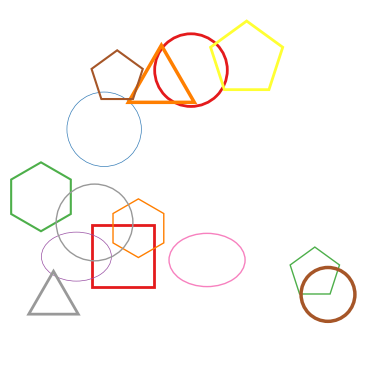[{"shape": "square", "thickness": 2, "radius": 0.4, "center": [0.319, 0.336]}, {"shape": "circle", "thickness": 2, "radius": 0.47, "center": [0.496, 0.818]}, {"shape": "circle", "thickness": 0.5, "radius": 0.48, "center": [0.271, 0.664]}, {"shape": "pentagon", "thickness": 1, "radius": 0.34, "center": [0.818, 0.291]}, {"shape": "hexagon", "thickness": 1.5, "radius": 0.45, "center": [0.106, 0.489]}, {"shape": "oval", "thickness": 0.5, "radius": 0.45, "center": [0.198, 0.333]}, {"shape": "hexagon", "thickness": 1, "radius": 0.38, "center": [0.359, 0.407]}, {"shape": "triangle", "thickness": 2.5, "radius": 0.49, "center": [0.419, 0.784]}, {"shape": "pentagon", "thickness": 2, "radius": 0.49, "center": [0.641, 0.847]}, {"shape": "circle", "thickness": 2.5, "radius": 0.35, "center": [0.852, 0.235]}, {"shape": "pentagon", "thickness": 1.5, "radius": 0.35, "center": [0.304, 0.799]}, {"shape": "oval", "thickness": 1, "radius": 0.49, "center": [0.538, 0.325]}, {"shape": "triangle", "thickness": 2, "radius": 0.37, "center": [0.139, 0.221]}, {"shape": "circle", "thickness": 1, "radius": 0.5, "center": [0.246, 0.422]}]